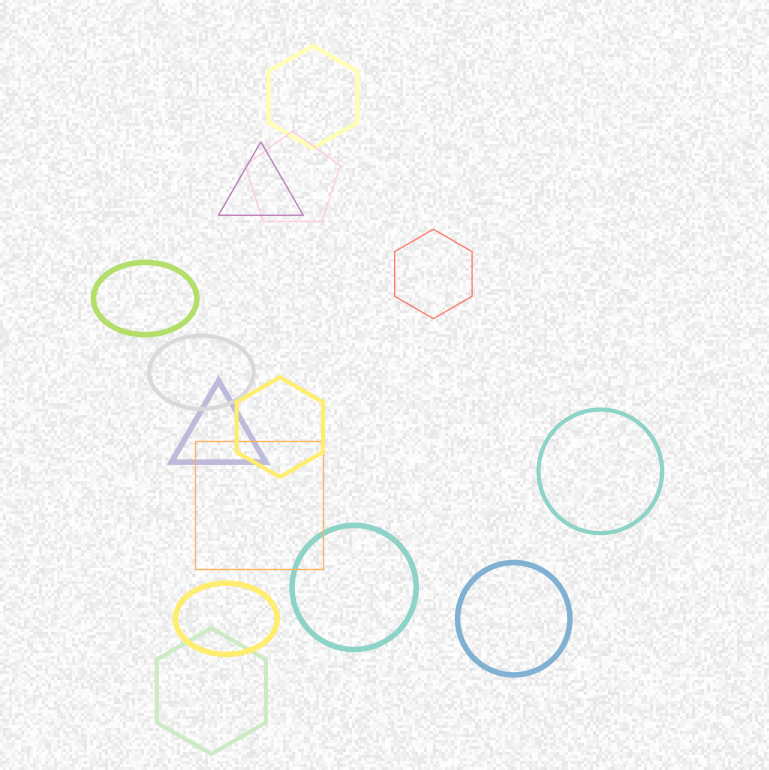[{"shape": "circle", "thickness": 1.5, "radius": 0.4, "center": [0.78, 0.388]}, {"shape": "circle", "thickness": 2, "radius": 0.4, "center": [0.46, 0.237]}, {"shape": "hexagon", "thickness": 1.5, "radius": 0.33, "center": [0.406, 0.874]}, {"shape": "triangle", "thickness": 2, "radius": 0.35, "center": [0.284, 0.435]}, {"shape": "hexagon", "thickness": 0.5, "radius": 0.29, "center": [0.563, 0.644]}, {"shape": "circle", "thickness": 2, "radius": 0.36, "center": [0.667, 0.196]}, {"shape": "square", "thickness": 0.5, "radius": 0.42, "center": [0.336, 0.344]}, {"shape": "oval", "thickness": 2, "radius": 0.34, "center": [0.189, 0.612]}, {"shape": "pentagon", "thickness": 0.5, "radius": 0.33, "center": [0.38, 0.765]}, {"shape": "oval", "thickness": 1.5, "radius": 0.34, "center": [0.262, 0.516]}, {"shape": "triangle", "thickness": 0.5, "radius": 0.32, "center": [0.339, 0.752]}, {"shape": "hexagon", "thickness": 1.5, "radius": 0.41, "center": [0.274, 0.103]}, {"shape": "hexagon", "thickness": 1.5, "radius": 0.32, "center": [0.363, 0.445]}, {"shape": "oval", "thickness": 2, "radius": 0.33, "center": [0.294, 0.196]}]